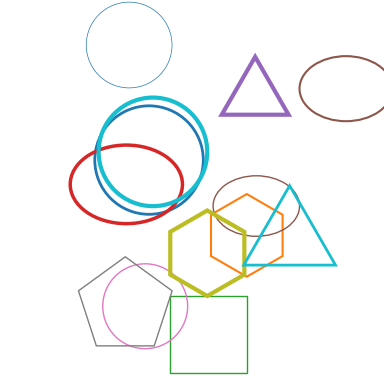[{"shape": "circle", "thickness": 0.5, "radius": 0.56, "center": [0.335, 0.883]}, {"shape": "circle", "thickness": 2, "radius": 0.7, "center": [0.387, 0.584]}, {"shape": "hexagon", "thickness": 1.5, "radius": 0.54, "center": [0.641, 0.389]}, {"shape": "square", "thickness": 1, "radius": 0.5, "center": [0.542, 0.132]}, {"shape": "oval", "thickness": 2.5, "radius": 0.73, "center": [0.328, 0.521]}, {"shape": "triangle", "thickness": 3, "radius": 0.5, "center": [0.663, 0.752]}, {"shape": "oval", "thickness": 1, "radius": 0.56, "center": [0.666, 0.465]}, {"shape": "oval", "thickness": 1.5, "radius": 0.6, "center": [0.899, 0.77]}, {"shape": "circle", "thickness": 1, "radius": 0.55, "center": [0.377, 0.205]}, {"shape": "pentagon", "thickness": 1, "radius": 0.64, "center": [0.325, 0.205]}, {"shape": "hexagon", "thickness": 3, "radius": 0.56, "center": [0.538, 0.342]}, {"shape": "circle", "thickness": 3, "radius": 0.71, "center": [0.397, 0.606]}, {"shape": "triangle", "thickness": 2, "radius": 0.69, "center": [0.752, 0.38]}]